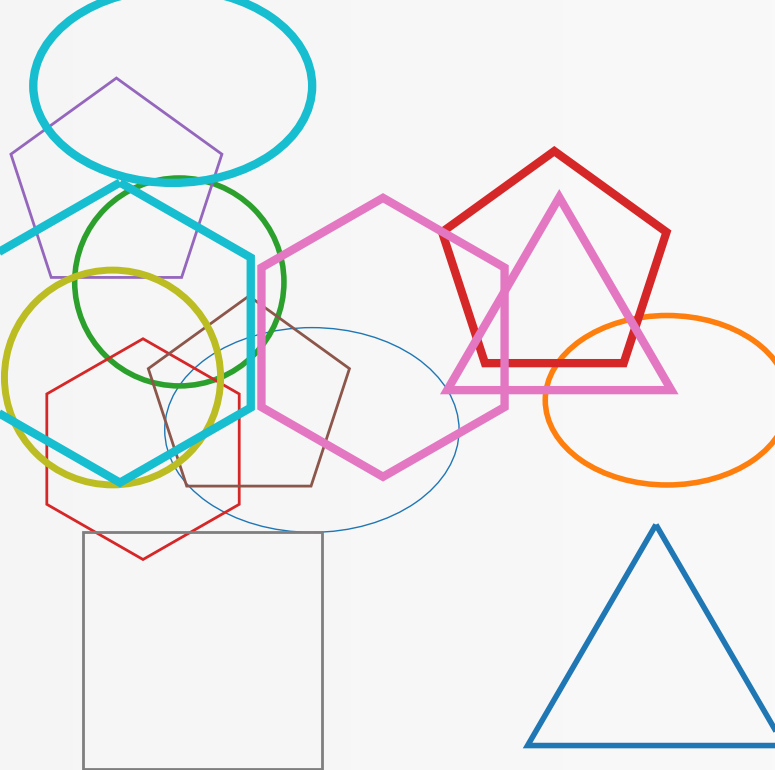[{"shape": "triangle", "thickness": 2, "radius": 0.96, "center": [0.846, 0.127]}, {"shape": "oval", "thickness": 0.5, "radius": 0.95, "center": [0.402, 0.442]}, {"shape": "oval", "thickness": 2, "radius": 0.79, "center": [0.861, 0.48]}, {"shape": "circle", "thickness": 2, "radius": 0.68, "center": [0.231, 0.634]}, {"shape": "hexagon", "thickness": 1, "radius": 0.72, "center": [0.185, 0.417]}, {"shape": "pentagon", "thickness": 3, "radius": 0.76, "center": [0.715, 0.652]}, {"shape": "pentagon", "thickness": 1, "radius": 0.72, "center": [0.15, 0.755]}, {"shape": "pentagon", "thickness": 1, "radius": 0.68, "center": [0.321, 0.479]}, {"shape": "triangle", "thickness": 3, "radius": 0.83, "center": [0.722, 0.577]}, {"shape": "hexagon", "thickness": 3, "radius": 0.91, "center": [0.494, 0.562]}, {"shape": "square", "thickness": 1, "radius": 0.77, "center": [0.261, 0.156]}, {"shape": "circle", "thickness": 2.5, "radius": 0.7, "center": [0.145, 0.51]}, {"shape": "hexagon", "thickness": 3, "radius": 0.97, "center": [0.155, 0.568]}, {"shape": "oval", "thickness": 3, "radius": 0.9, "center": [0.223, 0.888]}]